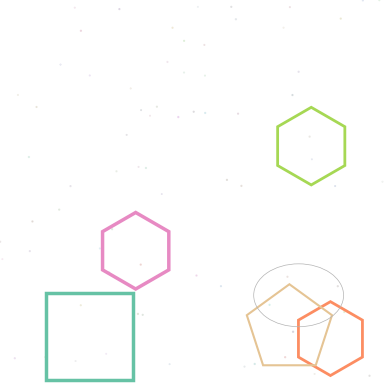[{"shape": "square", "thickness": 2.5, "radius": 0.57, "center": [0.232, 0.126]}, {"shape": "hexagon", "thickness": 2, "radius": 0.48, "center": [0.858, 0.121]}, {"shape": "hexagon", "thickness": 2.5, "radius": 0.5, "center": [0.352, 0.349]}, {"shape": "hexagon", "thickness": 2, "radius": 0.5, "center": [0.808, 0.62]}, {"shape": "pentagon", "thickness": 1.5, "radius": 0.58, "center": [0.752, 0.145]}, {"shape": "oval", "thickness": 0.5, "radius": 0.58, "center": [0.776, 0.233]}]